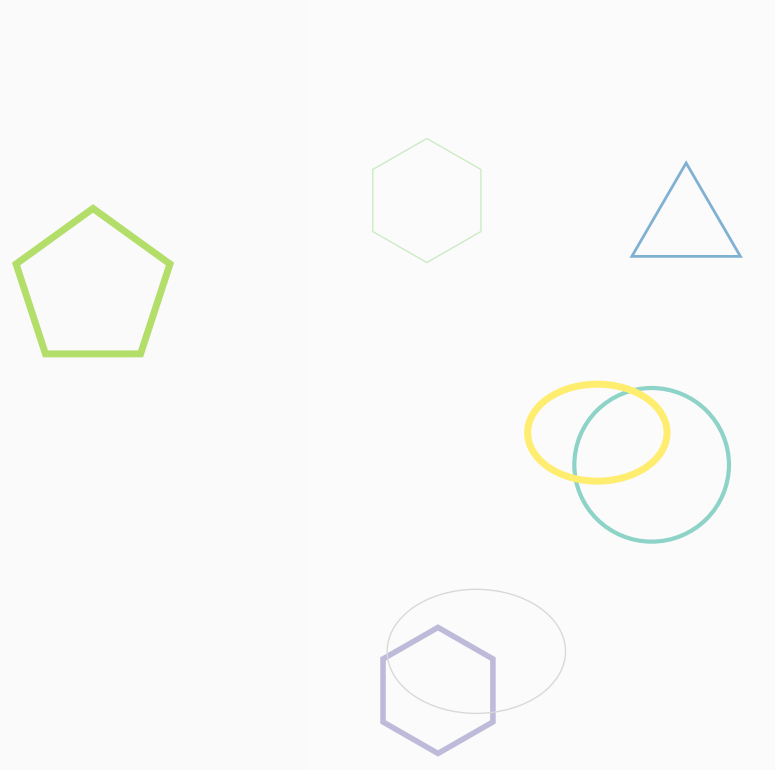[{"shape": "circle", "thickness": 1.5, "radius": 0.5, "center": [0.841, 0.396]}, {"shape": "hexagon", "thickness": 2, "radius": 0.41, "center": [0.565, 0.103]}, {"shape": "triangle", "thickness": 1, "radius": 0.4, "center": [0.885, 0.707]}, {"shape": "pentagon", "thickness": 2.5, "radius": 0.52, "center": [0.12, 0.625]}, {"shape": "oval", "thickness": 0.5, "radius": 0.58, "center": [0.615, 0.154]}, {"shape": "hexagon", "thickness": 0.5, "radius": 0.4, "center": [0.551, 0.74]}, {"shape": "oval", "thickness": 2.5, "radius": 0.45, "center": [0.771, 0.438]}]